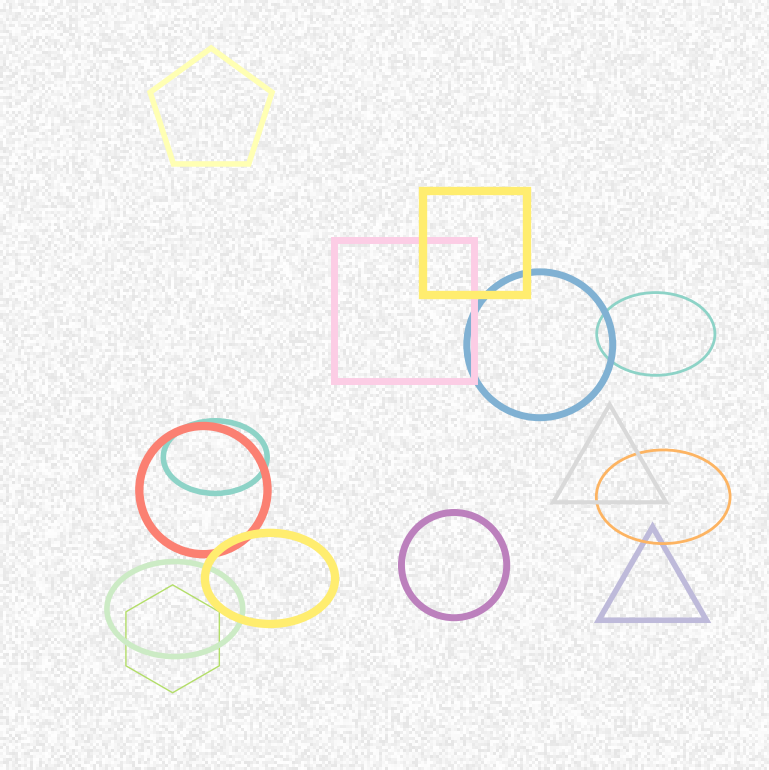[{"shape": "oval", "thickness": 1, "radius": 0.38, "center": [0.852, 0.566]}, {"shape": "oval", "thickness": 2, "radius": 0.34, "center": [0.28, 0.406]}, {"shape": "pentagon", "thickness": 2, "radius": 0.42, "center": [0.274, 0.854]}, {"shape": "triangle", "thickness": 2, "radius": 0.4, "center": [0.848, 0.235]}, {"shape": "circle", "thickness": 3, "radius": 0.42, "center": [0.264, 0.364]}, {"shape": "circle", "thickness": 2.5, "radius": 0.47, "center": [0.701, 0.552]}, {"shape": "oval", "thickness": 1, "radius": 0.43, "center": [0.861, 0.355]}, {"shape": "hexagon", "thickness": 0.5, "radius": 0.35, "center": [0.224, 0.17]}, {"shape": "square", "thickness": 2.5, "radius": 0.46, "center": [0.525, 0.596]}, {"shape": "triangle", "thickness": 1.5, "radius": 0.42, "center": [0.792, 0.39]}, {"shape": "circle", "thickness": 2.5, "radius": 0.34, "center": [0.59, 0.266]}, {"shape": "oval", "thickness": 2, "radius": 0.44, "center": [0.227, 0.209]}, {"shape": "square", "thickness": 3, "radius": 0.34, "center": [0.617, 0.685]}, {"shape": "oval", "thickness": 3, "radius": 0.42, "center": [0.351, 0.249]}]